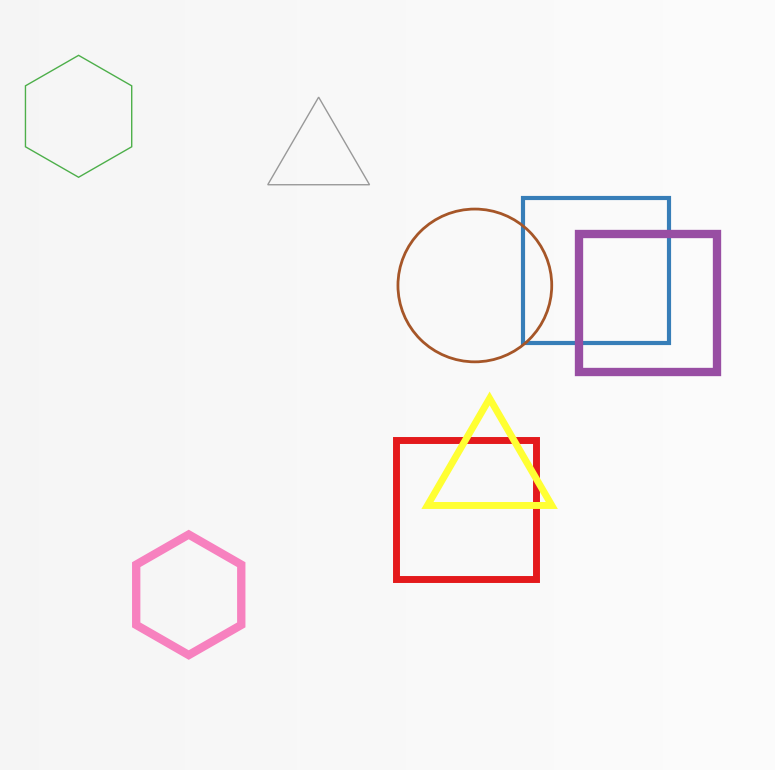[{"shape": "square", "thickness": 2.5, "radius": 0.45, "center": [0.601, 0.338]}, {"shape": "square", "thickness": 1.5, "radius": 0.47, "center": [0.769, 0.649]}, {"shape": "hexagon", "thickness": 0.5, "radius": 0.4, "center": [0.101, 0.849]}, {"shape": "square", "thickness": 3, "radius": 0.45, "center": [0.836, 0.607]}, {"shape": "triangle", "thickness": 2.5, "radius": 0.46, "center": [0.632, 0.39]}, {"shape": "circle", "thickness": 1, "radius": 0.5, "center": [0.613, 0.629]}, {"shape": "hexagon", "thickness": 3, "radius": 0.39, "center": [0.244, 0.228]}, {"shape": "triangle", "thickness": 0.5, "radius": 0.38, "center": [0.411, 0.798]}]